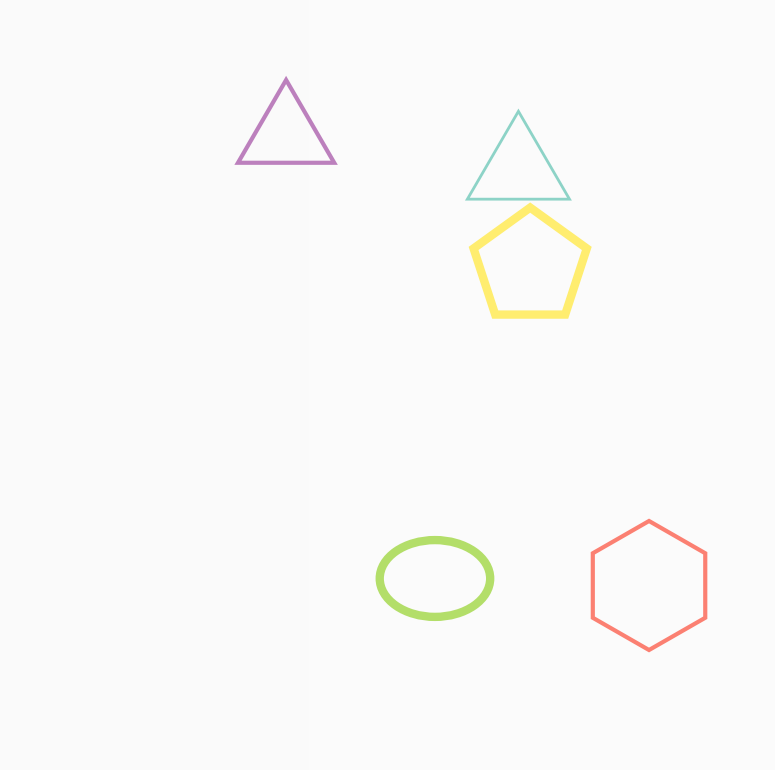[{"shape": "triangle", "thickness": 1, "radius": 0.38, "center": [0.669, 0.779]}, {"shape": "hexagon", "thickness": 1.5, "radius": 0.42, "center": [0.837, 0.24]}, {"shape": "oval", "thickness": 3, "radius": 0.36, "center": [0.561, 0.249]}, {"shape": "triangle", "thickness": 1.5, "radius": 0.36, "center": [0.369, 0.824]}, {"shape": "pentagon", "thickness": 3, "radius": 0.38, "center": [0.684, 0.654]}]